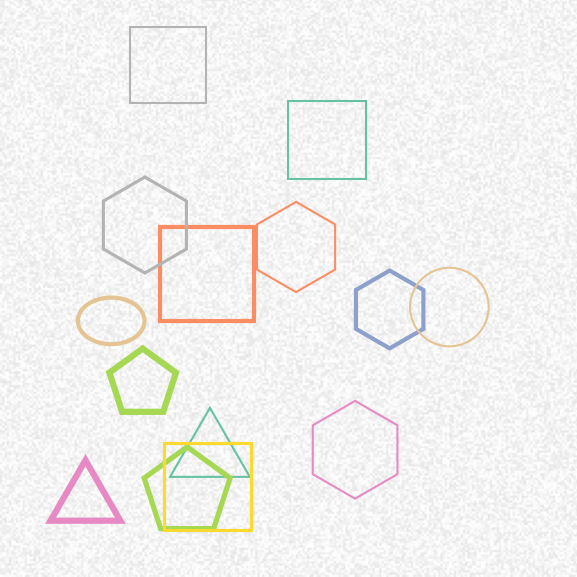[{"shape": "triangle", "thickness": 1, "radius": 0.4, "center": [0.364, 0.213]}, {"shape": "square", "thickness": 1, "radius": 0.34, "center": [0.566, 0.756]}, {"shape": "square", "thickness": 2, "radius": 0.41, "center": [0.358, 0.524]}, {"shape": "hexagon", "thickness": 1, "radius": 0.39, "center": [0.513, 0.571]}, {"shape": "hexagon", "thickness": 2, "radius": 0.34, "center": [0.675, 0.463]}, {"shape": "triangle", "thickness": 3, "radius": 0.35, "center": [0.148, 0.132]}, {"shape": "hexagon", "thickness": 1, "radius": 0.42, "center": [0.615, 0.22]}, {"shape": "pentagon", "thickness": 2.5, "radius": 0.39, "center": [0.324, 0.147]}, {"shape": "pentagon", "thickness": 3, "radius": 0.3, "center": [0.247, 0.335]}, {"shape": "square", "thickness": 1.5, "radius": 0.38, "center": [0.359, 0.157]}, {"shape": "circle", "thickness": 1, "radius": 0.34, "center": [0.778, 0.467]}, {"shape": "oval", "thickness": 2, "radius": 0.29, "center": [0.193, 0.444]}, {"shape": "hexagon", "thickness": 1.5, "radius": 0.42, "center": [0.251, 0.609]}, {"shape": "square", "thickness": 1, "radius": 0.33, "center": [0.291, 0.886]}]